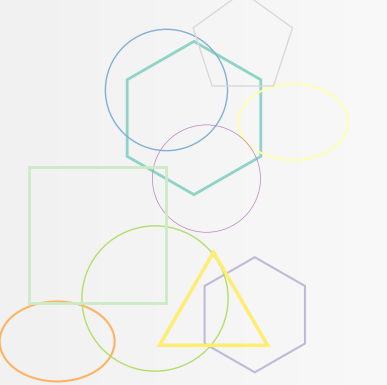[{"shape": "hexagon", "thickness": 2, "radius": 1.0, "center": [0.501, 0.693]}, {"shape": "oval", "thickness": 1.5, "radius": 0.71, "center": [0.756, 0.683]}, {"shape": "hexagon", "thickness": 1.5, "radius": 0.75, "center": [0.657, 0.182]}, {"shape": "circle", "thickness": 1, "radius": 0.79, "center": [0.43, 0.766]}, {"shape": "oval", "thickness": 1.5, "radius": 0.74, "center": [0.147, 0.113]}, {"shape": "circle", "thickness": 1, "radius": 0.94, "center": [0.4, 0.225]}, {"shape": "pentagon", "thickness": 1, "radius": 0.67, "center": [0.627, 0.886]}, {"shape": "circle", "thickness": 0.5, "radius": 0.7, "center": [0.533, 0.536]}, {"shape": "square", "thickness": 2, "radius": 0.89, "center": [0.252, 0.39]}, {"shape": "triangle", "thickness": 2.5, "radius": 0.81, "center": [0.551, 0.184]}]